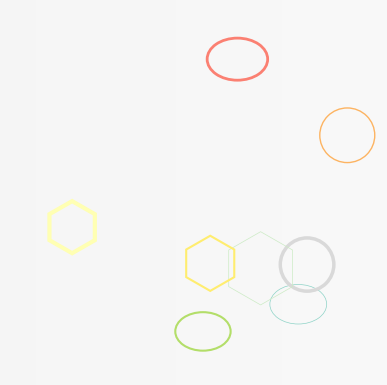[{"shape": "oval", "thickness": 0.5, "radius": 0.37, "center": [0.77, 0.21]}, {"shape": "hexagon", "thickness": 3, "radius": 0.34, "center": [0.186, 0.41]}, {"shape": "oval", "thickness": 2, "radius": 0.39, "center": [0.613, 0.846]}, {"shape": "circle", "thickness": 1, "radius": 0.35, "center": [0.896, 0.649]}, {"shape": "oval", "thickness": 1.5, "radius": 0.36, "center": [0.524, 0.139]}, {"shape": "circle", "thickness": 2.5, "radius": 0.35, "center": [0.792, 0.313]}, {"shape": "hexagon", "thickness": 0.5, "radius": 0.48, "center": [0.673, 0.303]}, {"shape": "hexagon", "thickness": 1.5, "radius": 0.36, "center": [0.543, 0.316]}]